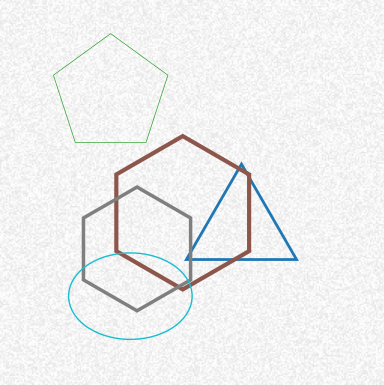[{"shape": "triangle", "thickness": 2, "radius": 0.83, "center": [0.627, 0.409]}, {"shape": "pentagon", "thickness": 0.5, "radius": 0.78, "center": [0.287, 0.756]}, {"shape": "hexagon", "thickness": 3, "radius": 1.0, "center": [0.475, 0.447]}, {"shape": "hexagon", "thickness": 2.5, "radius": 0.8, "center": [0.356, 0.353]}, {"shape": "oval", "thickness": 1, "radius": 0.8, "center": [0.339, 0.231]}]